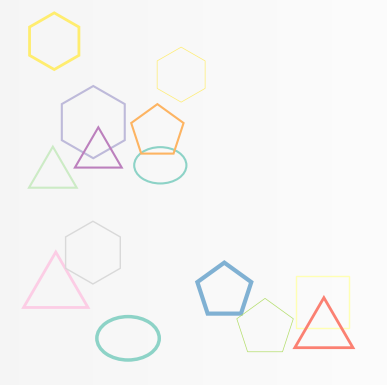[{"shape": "oval", "thickness": 1.5, "radius": 0.34, "center": [0.414, 0.571]}, {"shape": "oval", "thickness": 2.5, "radius": 0.4, "center": [0.33, 0.121]}, {"shape": "square", "thickness": 1, "radius": 0.34, "center": [0.832, 0.216]}, {"shape": "hexagon", "thickness": 1.5, "radius": 0.47, "center": [0.241, 0.683]}, {"shape": "triangle", "thickness": 2, "radius": 0.43, "center": [0.836, 0.14]}, {"shape": "pentagon", "thickness": 3, "radius": 0.37, "center": [0.579, 0.245]}, {"shape": "pentagon", "thickness": 1.5, "radius": 0.36, "center": [0.406, 0.659]}, {"shape": "pentagon", "thickness": 0.5, "radius": 0.38, "center": [0.684, 0.148]}, {"shape": "triangle", "thickness": 2, "radius": 0.48, "center": [0.144, 0.249]}, {"shape": "hexagon", "thickness": 1, "radius": 0.41, "center": [0.24, 0.344]}, {"shape": "triangle", "thickness": 1.5, "radius": 0.35, "center": [0.254, 0.6]}, {"shape": "triangle", "thickness": 1.5, "radius": 0.35, "center": [0.136, 0.548]}, {"shape": "hexagon", "thickness": 0.5, "radius": 0.36, "center": [0.467, 0.806]}, {"shape": "hexagon", "thickness": 2, "radius": 0.37, "center": [0.14, 0.893]}]